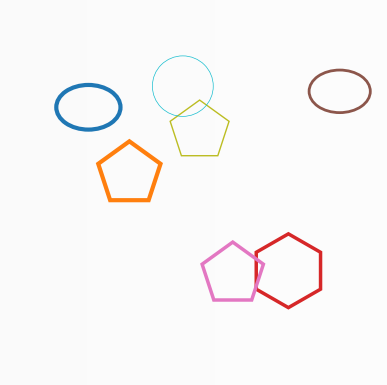[{"shape": "oval", "thickness": 3, "radius": 0.41, "center": [0.228, 0.721]}, {"shape": "pentagon", "thickness": 3, "radius": 0.42, "center": [0.334, 0.548]}, {"shape": "hexagon", "thickness": 2.5, "radius": 0.48, "center": [0.744, 0.297]}, {"shape": "oval", "thickness": 2, "radius": 0.39, "center": [0.877, 0.763]}, {"shape": "pentagon", "thickness": 2.5, "radius": 0.42, "center": [0.601, 0.288]}, {"shape": "pentagon", "thickness": 1, "radius": 0.4, "center": [0.515, 0.66]}, {"shape": "circle", "thickness": 0.5, "radius": 0.39, "center": [0.472, 0.776]}]